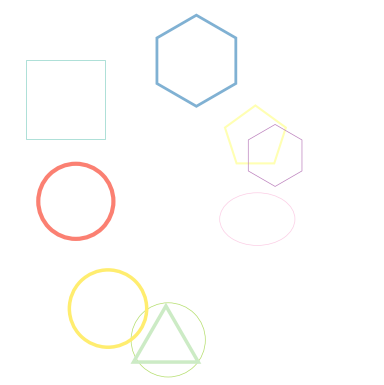[{"shape": "square", "thickness": 0.5, "radius": 0.51, "center": [0.171, 0.74]}, {"shape": "pentagon", "thickness": 1.5, "radius": 0.42, "center": [0.663, 0.643]}, {"shape": "circle", "thickness": 3, "radius": 0.49, "center": [0.197, 0.477]}, {"shape": "hexagon", "thickness": 2, "radius": 0.59, "center": [0.51, 0.842]}, {"shape": "circle", "thickness": 0.5, "radius": 0.48, "center": [0.437, 0.117]}, {"shape": "oval", "thickness": 0.5, "radius": 0.49, "center": [0.668, 0.431]}, {"shape": "hexagon", "thickness": 0.5, "radius": 0.4, "center": [0.715, 0.596]}, {"shape": "triangle", "thickness": 2.5, "radius": 0.49, "center": [0.431, 0.108]}, {"shape": "circle", "thickness": 2.5, "radius": 0.5, "center": [0.281, 0.199]}]